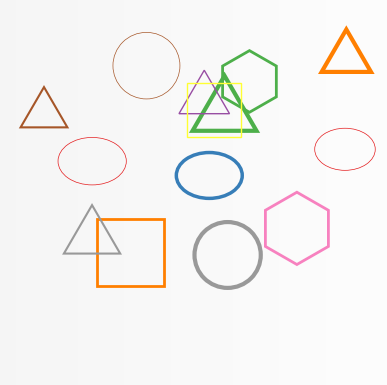[{"shape": "oval", "thickness": 0.5, "radius": 0.44, "center": [0.238, 0.581]}, {"shape": "oval", "thickness": 0.5, "radius": 0.39, "center": [0.89, 0.612]}, {"shape": "oval", "thickness": 2.5, "radius": 0.43, "center": [0.54, 0.544]}, {"shape": "hexagon", "thickness": 2, "radius": 0.4, "center": [0.644, 0.788]}, {"shape": "triangle", "thickness": 3, "radius": 0.48, "center": [0.579, 0.708]}, {"shape": "triangle", "thickness": 1, "radius": 0.38, "center": [0.527, 0.742]}, {"shape": "triangle", "thickness": 3, "radius": 0.37, "center": [0.894, 0.85]}, {"shape": "square", "thickness": 2, "radius": 0.43, "center": [0.337, 0.344]}, {"shape": "square", "thickness": 1, "radius": 0.35, "center": [0.553, 0.715]}, {"shape": "triangle", "thickness": 1.5, "radius": 0.35, "center": [0.114, 0.704]}, {"shape": "circle", "thickness": 0.5, "radius": 0.43, "center": [0.378, 0.829]}, {"shape": "hexagon", "thickness": 2, "radius": 0.47, "center": [0.766, 0.407]}, {"shape": "circle", "thickness": 3, "radius": 0.43, "center": [0.587, 0.338]}, {"shape": "triangle", "thickness": 1.5, "radius": 0.42, "center": [0.238, 0.383]}]